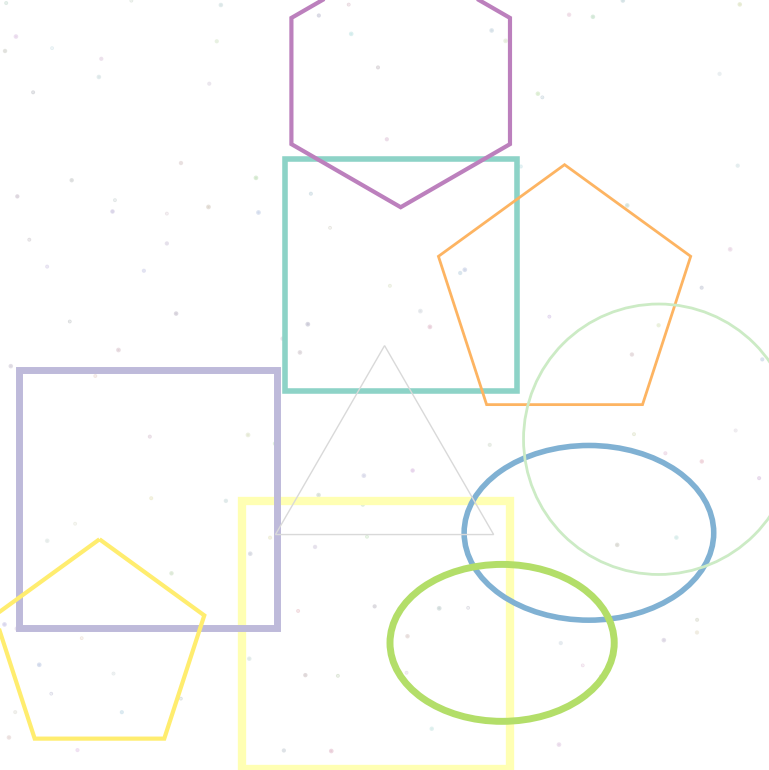[{"shape": "square", "thickness": 2, "radius": 0.75, "center": [0.521, 0.643]}, {"shape": "square", "thickness": 3, "radius": 0.87, "center": [0.488, 0.176]}, {"shape": "square", "thickness": 2.5, "radius": 0.84, "center": [0.192, 0.352]}, {"shape": "oval", "thickness": 2, "radius": 0.81, "center": [0.765, 0.308]}, {"shape": "pentagon", "thickness": 1, "radius": 0.86, "center": [0.733, 0.614]}, {"shape": "oval", "thickness": 2.5, "radius": 0.73, "center": [0.652, 0.165]}, {"shape": "triangle", "thickness": 0.5, "radius": 0.82, "center": [0.499, 0.388]}, {"shape": "hexagon", "thickness": 1.5, "radius": 0.82, "center": [0.52, 0.895]}, {"shape": "circle", "thickness": 1, "radius": 0.88, "center": [0.856, 0.43]}, {"shape": "pentagon", "thickness": 1.5, "radius": 0.72, "center": [0.129, 0.157]}]